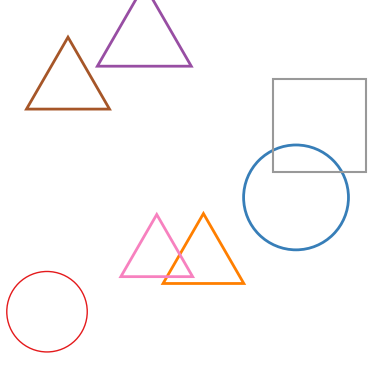[{"shape": "circle", "thickness": 1, "radius": 0.52, "center": [0.122, 0.19]}, {"shape": "circle", "thickness": 2, "radius": 0.68, "center": [0.769, 0.487]}, {"shape": "triangle", "thickness": 2, "radius": 0.7, "center": [0.375, 0.898]}, {"shape": "triangle", "thickness": 2, "radius": 0.61, "center": [0.528, 0.324]}, {"shape": "triangle", "thickness": 2, "radius": 0.62, "center": [0.177, 0.779]}, {"shape": "triangle", "thickness": 2, "radius": 0.54, "center": [0.407, 0.335]}, {"shape": "square", "thickness": 1.5, "radius": 0.61, "center": [0.83, 0.674]}]